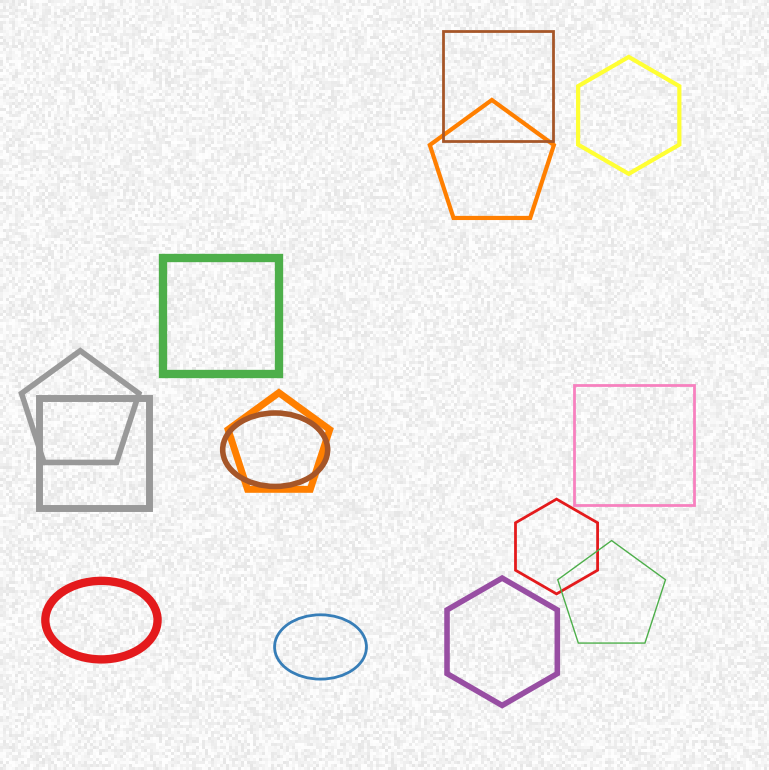[{"shape": "hexagon", "thickness": 1, "radius": 0.31, "center": [0.723, 0.29]}, {"shape": "oval", "thickness": 3, "radius": 0.36, "center": [0.132, 0.195]}, {"shape": "oval", "thickness": 1, "radius": 0.3, "center": [0.416, 0.16]}, {"shape": "pentagon", "thickness": 0.5, "radius": 0.37, "center": [0.794, 0.224]}, {"shape": "square", "thickness": 3, "radius": 0.38, "center": [0.287, 0.589]}, {"shape": "hexagon", "thickness": 2, "radius": 0.41, "center": [0.652, 0.167]}, {"shape": "pentagon", "thickness": 2.5, "radius": 0.35, "center": [0.362, 0.421]}, {"shape": "pentagon", "thickness": 1.5, "radius": 0.42, "center": [0.639, 0.785]}, {"shape": "hexagon", "thickness": 1.5, "radius": 0.38, "center": [0.817, 0.85]}, {"shape": "oval", "thickness": 2, "radius": 0.34, "center": [0.357, 0.416]}, {"shape": "square", "thickness": 1, "radius": 0.36, "center": [0.647, 0.888]}, {"shape": "square", "thickness": 1, "radius": 0.39, "center": [0.823, 0.421]}, {"shape": "pentagon", "thickness": 2, "radius": 0.4, "center": [0.104, 0.464]}, {"shape": "square", "thickness": 2.5, "radius": 0.36, "center": [0.122, 0.412]}]